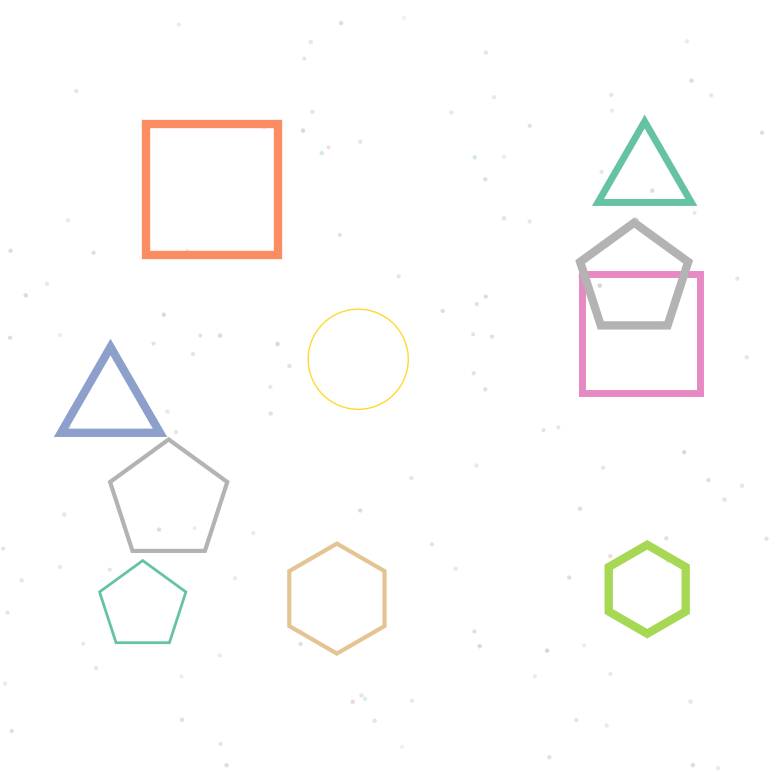[{"shape": "pentagon", "thickness": 1, "radius": 0.29, "center": [0.185, 0.213]}, {"shape": "triangle", "thickness": 2.5, "radius": 0.35, "center": [0.837, 0.772]}, {"shape": "square", "thickness": 3, "radius": 0.43, "center": [0.275, 0.754]}, {"shape": "triangle", "thickness": 3, "radius": 0.37, "center": [0.144, 0.475]}, {"shape": "square", "thickness": 2.5, "radius": 0.38, "center": [0.833, 0.567]}, {"shape": "hexagon", "thickness": 3, "radius": 0.29, "center": [0.841, 0.235]}, {"shape": "circle", "thickness": 0.5, "radius": 0.33, "center": [0.465, 0.533]}, {"shape": "hexagon", "thickness": 1.5, "radius": 0.36, "center": [0.438, 0.223]}, {"shape": "pentagon", "thickness": 3, "radius": 0.37, "center": [0.824, 0.637]}, {"shape": "pentagon", "thickness": 1.5, "radius": 0.4, "center": [0.219, 0.349]}]